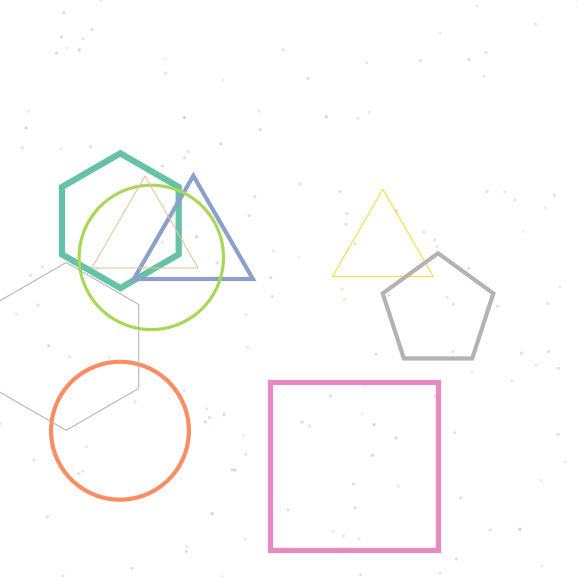[{"shape": "hexagon", "thickness": 3, "radius": 0.58, "center": [0.208, 0.617]}, {"shape": "circle", "thickness": 2, "radius": 0.6, "center": [0.208, 0.253]}, {"shape": "triangle", "thickness": 2, "radius": 0.6, "center": [0.335, 0.576]}, {"shape": "square", "thickness": 2.5, "radius": 0.73, "center": [0.613, 0.192]}, {"shape": "circle", "thickness": 1.5, "radius": 0.63, "center": [0.262, 0.553]}, {"shape": "triangle", "thickness": 0.5, "radius": 0.5, "center": [0.663, 0.571]}, {"shape": "triangle", "thickness": 0.5, "radius": 0.53, "center": [0.251, 0.588]}, {"shape": "hexagon", "thickness": 0.5, "radius": 0.73, "center": [0.114, 0.399]}, {"shape": "pentagon", "thickness": 2, "radius": 0.5, "center": [0.759, 0.46]}]